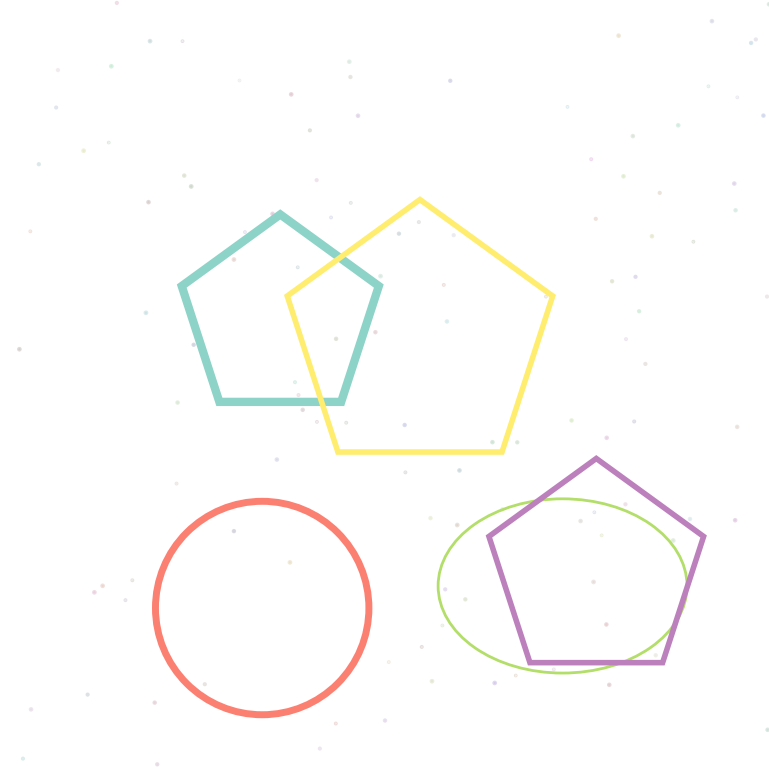[{"shape": "pentagon", "thickness": 3, "radius": 0.67, "center": [0.364, 0.587]}, {"shape": "circle", "thickness": 2.5, "radius": 0.69, "center": [0.341, 0.21]}, {"shape": "oval", "thickness": 1, "radius": 0.81, "center": [0.731, 0.239]}, {"shape": "pentagon", "thickness": 2, "radius": 0.73, "center": [0.774, 0.258]}, {"shape": "pentagon", "thickness": 2, "radius": 0.91, "center": [0.545, 0.56]}]